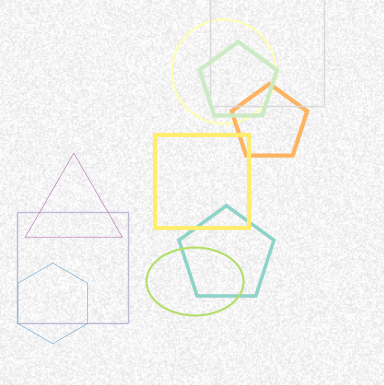[{"shape": "pentagon", "thickness": 2.5, "radius": 0.65, "center": [0.588, 0.336]}, {"shape": "circle", "thickness": 1.5, "radius": 0.68, "center": [0.582, 0.814]}, {"shape": "square", "thickness": 1, "radius": 0.72, "center": [0.189, 0.306]}, {"shape": "hexagon", "thickness": 0.5, "radius": 0.52, "center": [0.137, 0.212]}, {"shape": "pentagon", "thickness": 3, "radius": 0.51, "center": [0.7, 0.679]}, {"shape": "oval", "thickness": 1.5, "radius": 0.63, "center": [0.507, 0.269]}, {"shape": "square", "thickness": 1, "radius": 0.74, "center": [0.693, 0.874]}, {"shape": "triangle", "thickness": 0.5, "radius": 0.73, "center": [0.192, 0.457]}, {"shape": "pentagon", "thickness": 3, "radius": 0.53, "center": [0.619, 0.785]}, {"shape": "square", "thickness": 3, "radius": 0.61, "center": [0.524, 0.53]}]